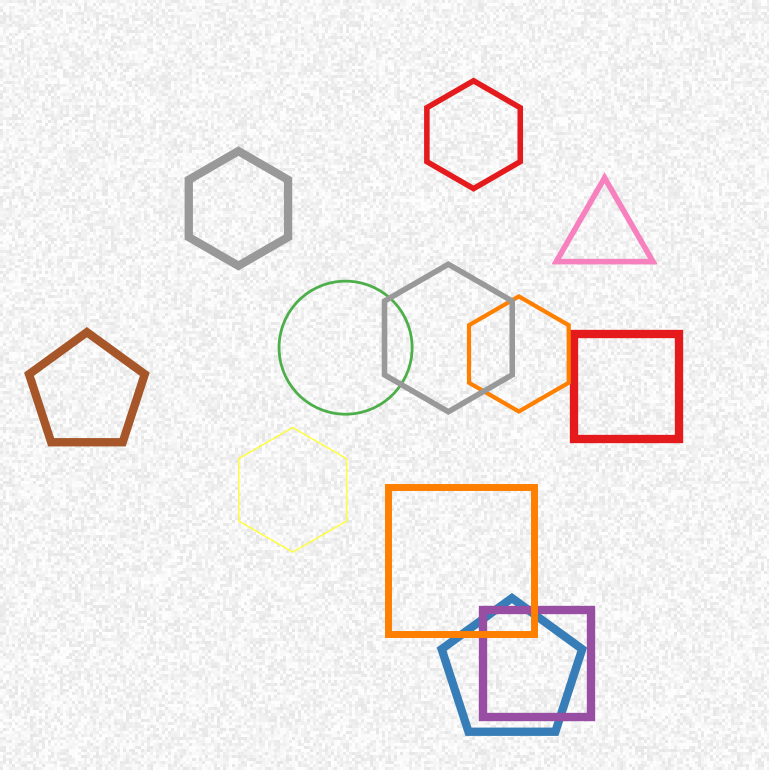[{"shape": "hexagon", "thickness": 2, "radius": 0.35, "center": [0.615, 0.825]}, {"shape": "square", "thickness": 3, "radius": 0.34, "center": [0.814, 0.498]}, {"shape": "pentagon", "thickness": 3, "radius": 0.48, "center": [0.665, 0.127]}, {"shape": "circle", "thickness": 1, "radius": 0.43, "center": [0.449, 0.548]}, {"shape": "square", "thickness": 3, "radius": 0.35, "center": [0.697, 0.138]}, {"shape": "hexagon", "thickness": 1.5, "radius": 0.37, "center": [0.674, 0.54]}, {"shape": "square", "thickness": 2.5, "radius": 0.48, "center": [0.598, 0.272]}, {"shape": "hexagon", "thickness": 0.5, "radius": 0.4, "center": [0.38, 0.364]}, {"shape": "pentagon", "thickness": 3, "radius": 0.4, "center": [0.113, 0.49]}, {"shape": "triangle", "thickness": 2, "radius": 0.36, "center": [0.785, 0.697]}, {"shape": "hexagon", "thickness": 2, "radius": 0.48, "center": [0.582, 0.561]}, {"shape": "hexagon", "thickness": 3, "radius": 0.37, "center": [0.31, 0.729]}]